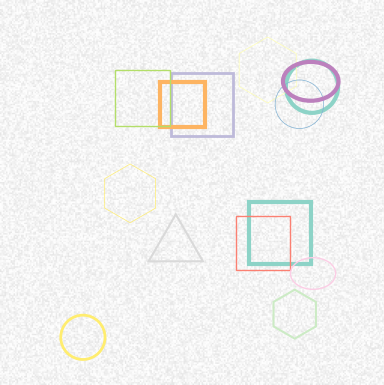[{"shape": "square", "thickness": 3, "radius": 0.4, "center": [0.727, 0.395]}, {"shape": "circle", "thickness": 3, "radius": 0.34, "center": [0.81, 0.775]}, {"shape": "hexagon", "thickness": 0.5, "radius": 0.43, "center": [0.695, 0.818]}, {"shape": "square", "thickness": 2, "radius": 0.41, "center": [0.524, 0.728]}, {"shape": "square", "thickness": 1, "radius": 0.35, "center": [0.683, 0.369]}, {"shape": "circle", "thickness": 0.5, "radius": 0.32, "center": [0.778, 0.729]}, {"shape": "square", "thickness": 3, "radius": 0.29, "center": [0.473, 0.729]}, {"shape": "square", "thickness": 1, "radius": 0.36, "center": [0.371, 0.745]}, {"shape": "oval", "thickness": 1, "radius": 0.29, "center": [0.813, 0.29]}, {"shape": "triangle", "thickness": 1.5, "radius": 0.41, "center": [0.457, 0.362]}, {"shape": "oval", "thickness": 3, "radius": 0.36, "center": [0.807, 0.789]}, {"shape": "hexagon", "thickness": 1.5, "radius": 0.32, "center": [0.766, 0.184]}, {"shape": "hexagon", "thickness": 0.5, "radius": 0.38, "center": [0.338, 0.498]}, {"shape": "circle", "thickness": 2, "radius": 0.29, "center": [0.215, 0.124]}]